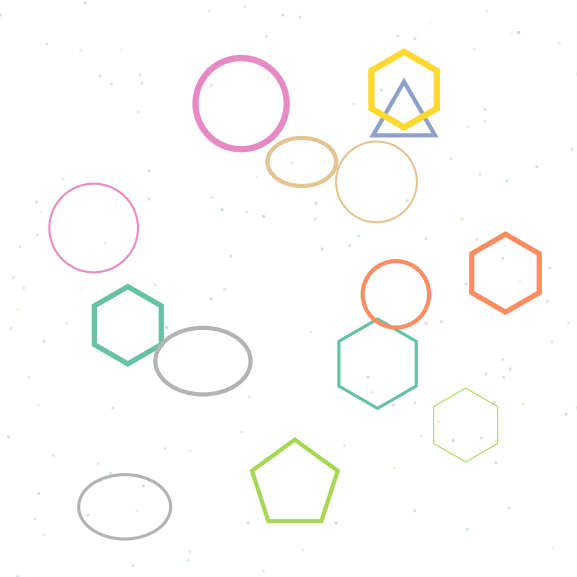[{"shape": "hexagon", "thickness": 1.5, "radius": 0.39, "center": [0.654, 0.369]}, {"shape": "hexagon", "thickness": 2.5, "radius": 0.33, "center": [0.221, 0.436]}, {"shape": "circle", "thickness": 2, "radius": 0.29, "center": [0.686, 0.489]}, {"shape": "hexagon", "thickness": 2.5, "radius": 0.34, "center": [0.875, 0.526]}, {"shape": "triangle", "thickness": 2, "radius": 0.31, "center": [0.7, 0.796]}, {"shape": "circle", "thickness": 1, "radius": 0.38, "center": [0.162, 0.604]}, {"shape": "circle", "thickness": 3, "radius": 0.39, "center": [0.418, 0.82]}, {"shape": "pentagon", "thickness": 2, "radius": 0.39, "center": [0.511, 0.16]}, {"shape": "hexagon", "thickness": 0.5, "radius": 0.32, "center": [0.806, 0.263]}, {"shape": "hexagon", "thickness": 3, "radius": 0.33, "center": [0.7, 0.844]}, {"shape": "circle", "thickness": 1, "radius": 0.35, "center": [0.652, 0.684]}, {"shape": "oval", "thickness": 2, "radius": 0.3, "center": [0.523, 0.719]}, {"shape": "oval", "thickness": 2, "radius": 0.41, "center": [0.351, 0.374]}, {"shape": "oval", "thickness": 1.5, "radius": 0.4, "center": [0.216, 0.122]}]